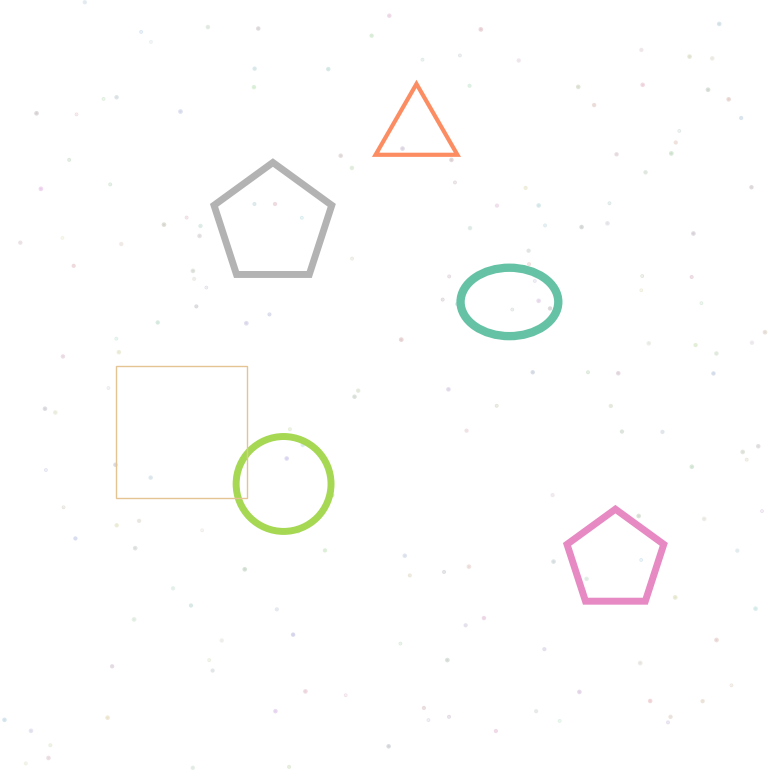[{"shape": "oval", "thickness": 3, "radius": 0.32, "center": [0.662, 0.608]}, {"shape": "triangle", "thickness": 1.5, "radius": 0.31, "center": [0.541, 0.83]}, {"shape": "pentagon", "thickness": 2.5, "radius": 0.33, "center": [0.799, 0.273]}, {"shape": "circle", "thickness": 2.5, "radius": 0.31, "center": [0.368, 0.371]}, {"shape": "square", "thickness": 0.5, "radius": 0.43, "center": [0.235, 0.439]}, {"shape": "pentagon", "thickness": 2.5, "radius": 0.4, "center": [0.354, 0.709]}]